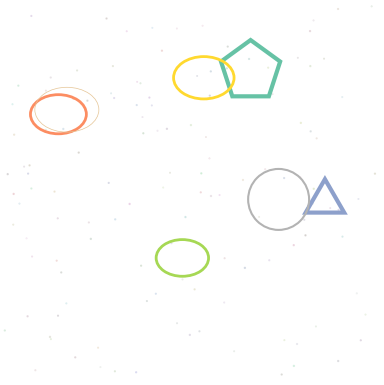[{"shape": "pentagon", "thickness": 3, "radius": 0.4, "center": [0.651, 0.815]}, {"shape": "oval", "thickness": 2, "radius": 0.36, "center": [0.152, 0.703]}, {"shape": "triangle", "thickness": 3, "radius": 0.29, "center": [0.844, 0.477]}, {"shape": "oval", "thickness": 2, "radius": 0.34, "center": [0.474, 0.33]}, {"shape": "oval", "thickness": 2, "radius": 0.39, "center": [0.529, 0.798]}, {"shape": "oval", "thickness": 0.5, "radius": 0.42, "center": [0.174, 0.715]}, {"shape": "circle", "thickness": 1.5, "radius": 0.4, "center": [0.724, 0.482]}]